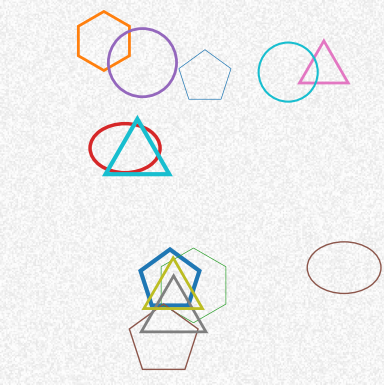[{"shape": "pentagon", "thickness": 3, "radius": 0.4, "center": [0.442, 0.272]}, {"shape": "pentagon", "thickness": 0.5, "radius": 0.36, "center": [0.532, 0.8]}, {"shape": "hexagon", "thickness": 2, "radius": 0.38, "center": [0.27, 0.894]}, {"shape": "hexagon", "thickness": 0.5, "radius": 0.49, "center": [0.503, 0.259]}, {"shape": "oval", "thickness": 2.5, "radius": 0.45, "center": [0.325, 0.615]}, {"shape": "circle", "thickness": 2, "radius": 0.44, "center": [0.37, 0.837]}, {"shape": "pentagon", "thickness": 1, "radius": 0.47, "center": [0.425, 0.116]}, {"shape": "oval", "thickness": 1, "radius": 0.48, "center": [0.894, 0.305]}, {"shape": "triangle", "thickness": 2, "radius": 0.36, "center": [0.841, 0.821]}, {"shape": "triangle", "thickness": 2, "radius": 0.49, "center": [0.451, 0.187]}, {"shape": "triangle", "thickness": 2, "radius": 0.44, "center": [0.45, 0.242]}, {"shape": "circle", "thickness": 1.5, "radius": 0.38, "center": [0.749, 0.813]}, {"shape": "triangle", "thickness": 3, "radius": 0.48, "center": [0.357, 0.595]}]